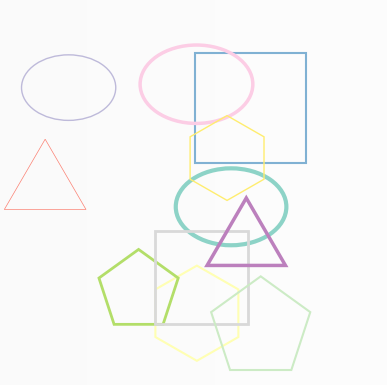[{"shape": "oval", "thickness": 3, "radius": 0.71, "center": [0.596, 0.463]}, {"shape": "hexagon", "thickness": 1.5, "radius": 0.62, "center": [0.508, 0.186]}, {"shape": "oval", "thickness": 1, "radius": 0.61, "center": [0.177, 0.772]}, {"shape": "triangle", "thickness": 0.5, "radius": 0.61, "center": [0.117, 0.517]}, {"shape": "square", "thickness": 1.5, "radius": 0.72, "center": [0.647, 0.72]}, {"shape": "pentagon", "thickness": 2, "radius": 0.54, "center": [0.358, 0.245]}, {"shape": "oval", "thickness": 2.5, "radius": 0.73, "center": [0.507, 0.781]}, {"shape": "square", "thickness": 2, "radius": 0.6, "center": [0.52, 0.279]}, {"shape": "triangle", "thickness": 2.5, "radius": 0.58, "center": [0.636, 0.369]}, {"shape": "pentagon", "thickness": 1.5, "radius": 0.67, "center": [0.673, 0.148]}, {"shape": "hexagon", "thickness": 1, "radius": 0.55, "center": [0.586, 0.59]}]